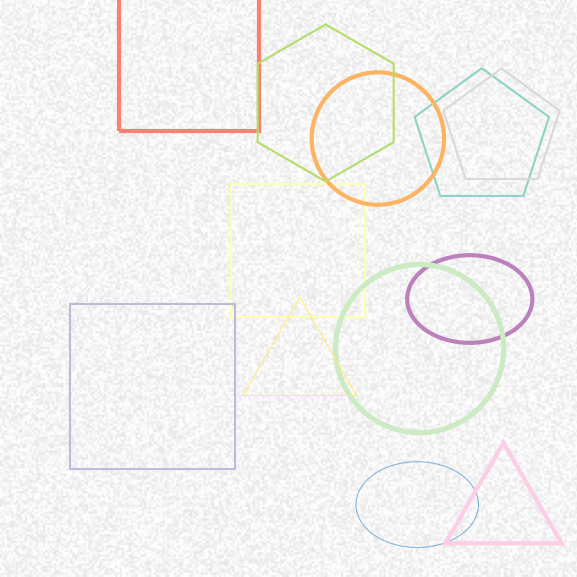[{"shape": "pentagon", "thickness": 1, "radius": 0.61, "center": [0.834, 0.759]}, {"shape": "square", "thickness": 1, "radius": 0.58, "center": [0.516, 0.565]}, {"shape": "square", "thickness": 1, "radius": 0.72, "center": [0.264, 0.33]}, {"shape": "square", "thickness": 2, "radius": 0.61, "center": [0.327, 0.894]}, {"shape": "oval", "thickness": 0.5, "radius": 0.53, "center": [0.723, 0.125]}, {"shape": "circle", "thickness": 2, "radius": 0.57, "center": [0.654, 0.759]}, {"shape": "hexagon", "thickness": 1, "radius": 0.68, "center": [0.564, 0.821]}, {"shape": "triangle", "thickness": 2, "radius": 0.58, "center": [0.872, 0.116]}, {"shape": "pentagon", "thickness": 1, "radius": 0.53, "center": [0.868, 0.775]}, {"shape": "oval", "thickness": 2, "radius": 0.54, "center": [0.813, 0.481]}, {"shape": "circle", "thickness": 2.5, "radius": 0.73, "center": [0.727, 0.395]}, {"shape": "triangle", "thickness": 0.5, "radius": 0.57, "center": [0.519, 0.371]}]